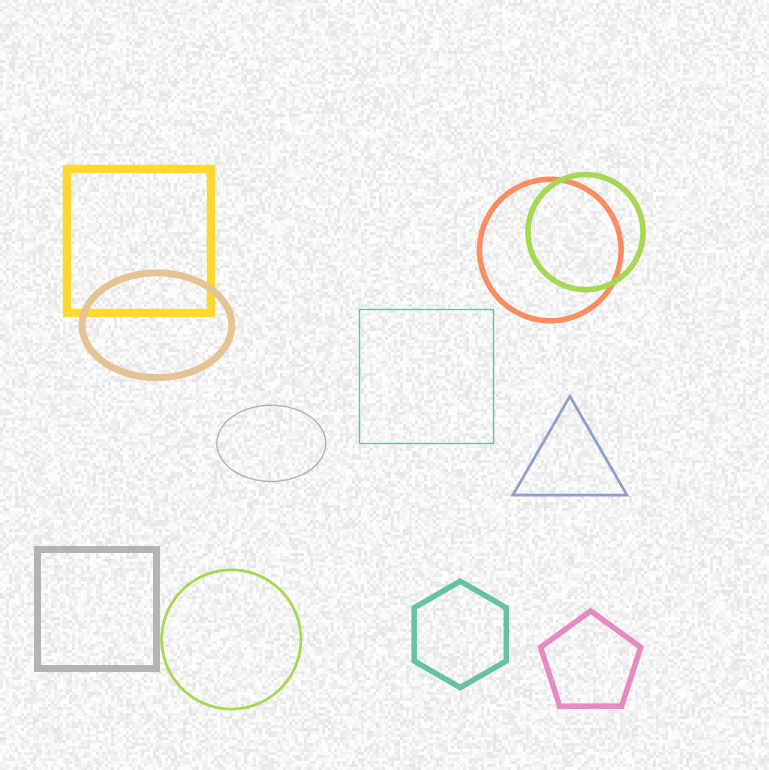[{"shape": "hexagon", "thickness": 2, "radius": 0.35, "center": [0.598, 0.176]}, {"shape": "square", "thickness": 0.5, "radius": 0.44, "center": [0.553, 0.512]}, {"shape": "circle", "thickness": 2, "radius": 0.46, "center": [0.715, 0.675]}, {"shape": "triangle", "thickness": 1, "radius": 0.43, "center": [0.74, 0.4]}, {"shape": "pentagon", "thickness": 2, "radius": 0.34, "center": [0.767, 0.138]}, {"shape": "circle", "thickness": 2, "radius": 0.37, "center": [0.76, 0.699]}, {"shape": "circle", "thickness": 1, "radius": 0.45, "center": [0.3, 0.17]}, {"shape": "square", "thickness": 3, "radius": 0.47, "center": [0.181, 0.686]}, {"shape": "oval", "thickness": 2.5, "radius": 0.49, "center": [0.204, 0.578]}, {"shape": "square", "thickness": 2.5, "radius": 0.39, "center": [0.126, 0.21]}, {"shape": "oval", "thickness": 0.5, "radius": 0.35, "center": [0.352, 0.424]}]